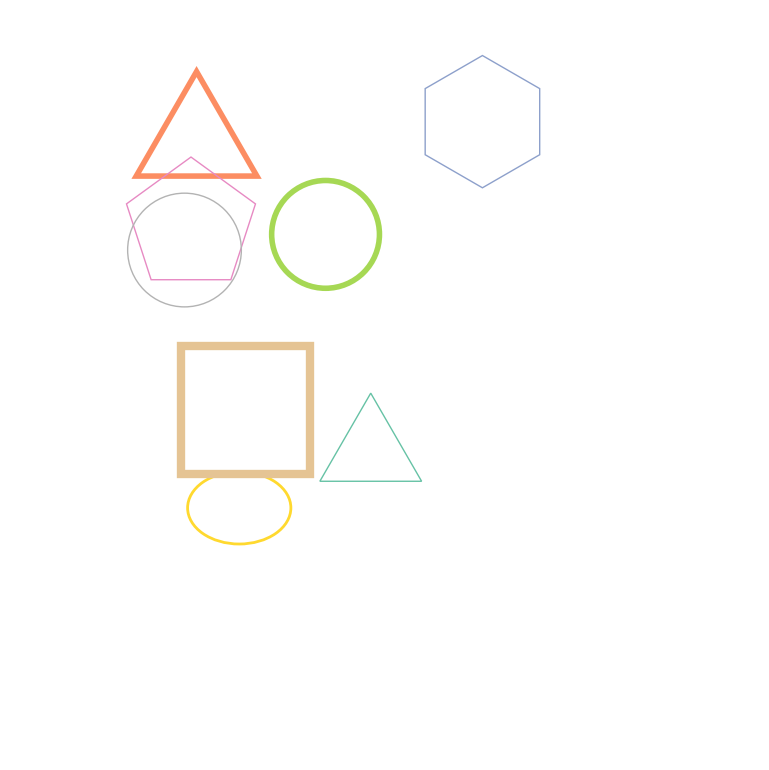[{"shape": "triangle", "thickness": 0.5, "radius": 0.38, "center": [0.481, 0.413]}, {"shape": "triangle", "thickness": 2, "radius": 0.45, "center": [0.255, 0.817]}, {"shape": "hexagon", "thickness": 0.5, "radius": 0.43, "center": [0.627, 0.842]}, {"shape": "pentagon", "thickness": 0.5, "radius": 0.44, "center": [0.248, 0.708]}, {"shape": "circle", "thickness": 2, "radius": 0.35, "center": [0.423, 0.696]}, {"shape": "oval", "thickness": 1, "radius": 0.34, "center": [0.311, 0.34]}, {"shape": "square", "thickness": 3, "radius": 0.42, "center": [0.319, 0.467]}, {"shape": "circle", "thickness": 0.5, "radius": 0.37, "center": [0.24, 0.675]}]